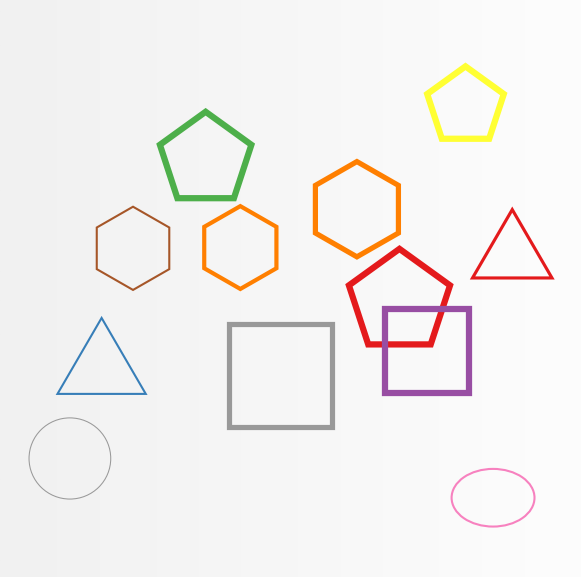[{"shape": "triangle", "thickness": 1.5, "radius": 0.39, "center": [0.881, 0.557]}, {"shape": "pentagon", "thickness": 3, "radius": 0.46, "center": [0.687, 0.477]}, {"shape": "triangle", "thickness": 1, "radius": 0.44, "center": [0.175, 0.361]}, {"shape": "pentagon", "thickness": 3, "radius": 0.41, "center": [0.354, 0.723]}, {"shape": "square", "thickness": 3, "radius": 0.36, "center": [0.734, 0.391]}, {"shape": "hexagon", "thickness": 2.5, "radius": 0.41, "center": [0.614, 0.637]}, {"shape": "hexagon", "thickness": 2, "radius": 0.36, "center": [0.413, 0.57]}, {"shape": "pentagon", "thickness": 3, "radius": 0.35, "center": [0.801, 0.815]}, {"shape": "hexagon", "thickness": 1, "radius": 0.36, "center": [0.229, 0.569]}, {"shape": "oval", "thickness": 1, "radius": 0.36, "center": [0.848, 0.137]}, {"shape": "square", "thickness": 2.5, "radius": 0.45, "center": [0.483, 0.349]}, {"shape": "circle", "thickness": 0.5, "radius": 0.35, "center": [0.12, 0.205]}]